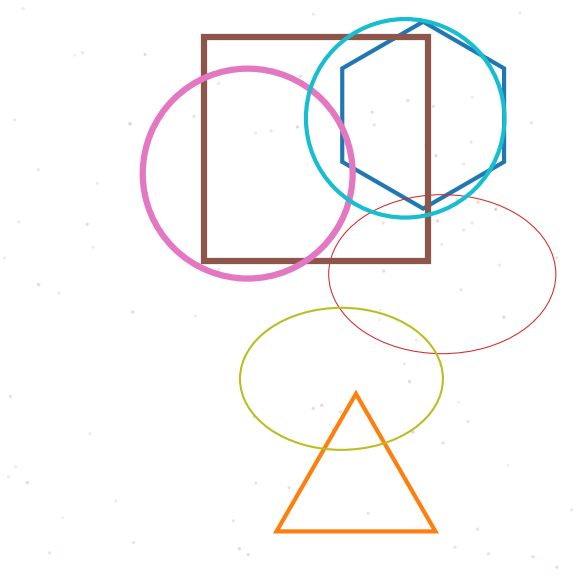[{"shape": "hexagon", "thickness": 2, "radius": 0.81, "center": [0.733, 0.8]}, {"shape": "triangle", "thickness": 2, "radius": 0.79, "center": [0.616, 0.158]}, {"shape": "oval", "thickness": 0.5, "radius": 0.98, "center": [0.766, 0.524]}, {"shape": "square", "thickness": 3, "radius": 0.97, "center": [0.548, 0.741]}, {"shape": "circle", "thickness": 3, "radius": 0.91, "center": [0.429, 0.699]}, {"shape": "oval", "thickness": 1, "radius": 0.88, "center": [0.591, 0.343]}, {"shape": "circle", "thickness": 2, "radius": 0.86, "center": [0.702, 0.794]}]